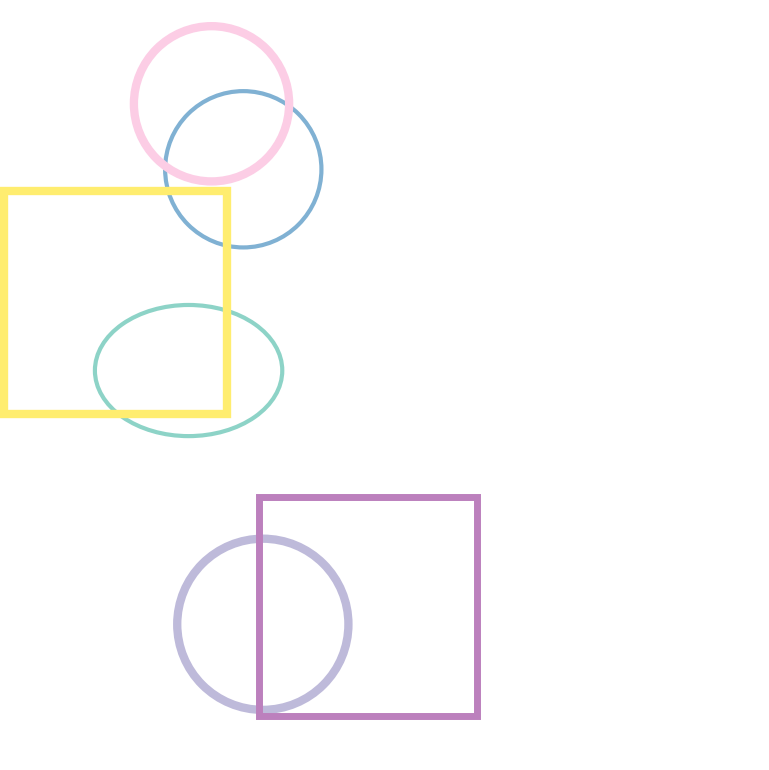[{"shape": "oval", "thickness": 1.5, "radius": 0.61, "center": [0.245, 0.519]}, {"shape": "circle", "thickness": 3, "radius": 0.56, "center": [0.341, 0.189]}, {"shape": "circle", "thickness": 1.5, "radius": 0.51, "center": [0.316, 0.78]}, {"shape": "circle", "thickness": 3, "radius": 0.5, "center": [0.275, 0.865]}, {"shape": "square", "thickness": 2.5, "radius": 0.71, "center": [0.478, 0.212]}, {"shape": "square", "thickness": 3, "radius": 0.72, "center": [0.15, 0.607]}]